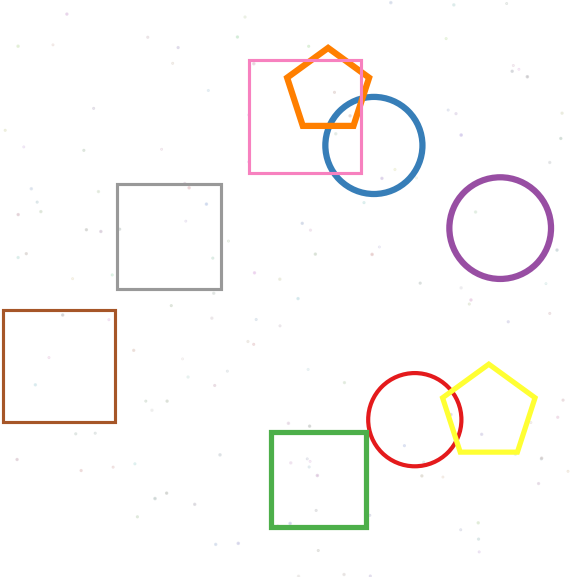[{"shape": "circle", "thickness": 2, "radius": 0.4, "center": [0.718, 0.272]}, {"shape": "circle", "thickness": 3, "radius": 0.42, "center": [0.647, 0.747]}, {"shape": "square", "thickness": 2.5, "radius": 0.41, "center": [0.552, 0.169]}, {"shape": "circle", "thickness": 3, "radius": 0.44, "center": [0.866, 0.604]}, {"shape": "pentagon", "thickness": 3, "radius": 0.37, "center": [0.568, 0.842]}, {"shape": "pentagon", "thickness": 2.5, "radius": 0.42, "center": [0.846, 0.284]}, {"shape": "square", "thickness": 1.5, "radius": 0.49, "center": [0.102, 0.366]}, {"shape": "square", "thickness": 1.5, "radius": 0.49, "center": [0.528, 0.797]}, {"shape": "square", "thickness": 1.5, "radius": 0.45, "center": [0.293, 0.59]}]